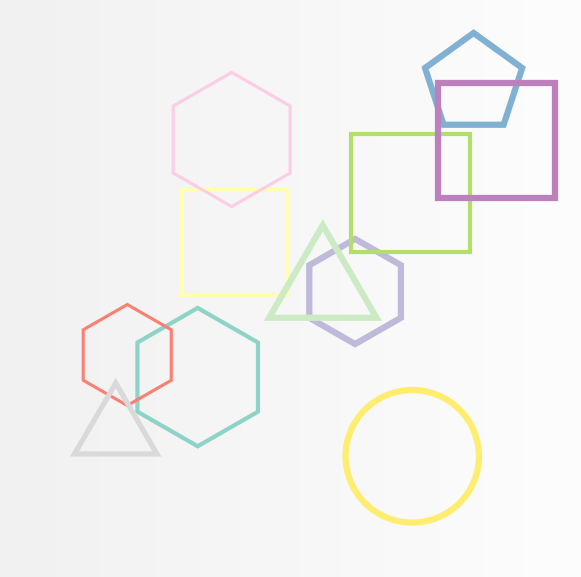[{"shape": "hexagon", "thickness": 2, "radius": 0.6, "center": [0.34, 0.346]}, {"shape": "square", "thickness": 2, "radius": 0.45, "center": [0.403, 0.58]}, {"shape": "hexagon", "thickness": 3, "radius": 0.46, "center": [0.611, 0.494]}, {"shape": "hexagon", "thickness": 1.5, "radius": 0.44, "center": [0.219, 0.384]}, {"shape": "pentagon", "thickness": 3, "radius": 0.44, "center": [0.815, 0.854]}, {"shape": "square", "thickness": 2, "radius": 0.51, "center": [0.707, 0.665]}, {"shape": "hexagon", "thickness": 1.5, "radius": 0.58, "center": [0.399, 0.758]}, {"shape": "triangle", "thickness": 2.5, "radius": 0.41, "center": [0.199, 0.254]}, {"shape": "square", "thickness": 3, "radius": 0.5, "center": [0.854, 0.756]}, {"shape": "triangle", "thickness": 3, "radius": 0.53, "center": [0.555, 0.502]}, {"shape": "circle", "thickness": 3, "radius": 0.57, "center": [0.709, 0.209]}]